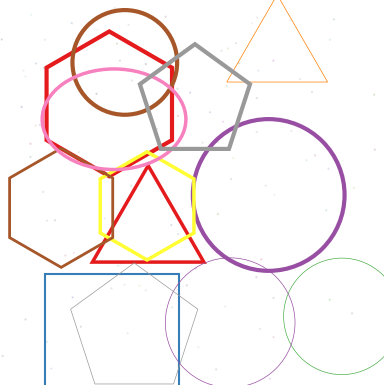[{"shape": "hexagon", "thickness": 3, "radius": 0.94, "center": [0.284, 0.73]}, {"shape": "triangle", "thickness": 2.5, "radius": 0.84, "center": [0.385, 0.403]}, {"shape": "square", "thickness": 1.5, "radius": 0.87, "center": [0.291, 0.114]}, {"shape": "circle", "thickness": 0.5, "radius": 0.76, "center": [0.888, 0.178]}, {"shape": "circle", "thickness": 0.5, "radius": 0.84, "center": [0.598, 0.162]}, {"shape": "circle", "thickness": 3, "radius": 0.99, "center": [0.698, 0.494]}, {"shape": "triangle", "thickness": 0.5, "radius": 0.76, "center": [0.72, 0.863]}, {"shape": "hexagon", "thickness": 2.5, "radius": 0.7, "center": [0.382, 0.465]}, {"shape": "hexagon", "thickness": 2, "radius": 0.77, "center": [0.159, 0.46]}, {"shape": "circle", "thickness": 3, "radius": 0.68, "center": [0.324, 0.838]}, {"shape": "oval", "thickness": 2.5, "radius": 0.93, "center": [0.296, 0.69]}, {"shape": "pentagon", "thickness": 0.5, "radius": 0.87, "center": [0.349, 0.143]}, {"shape": "pentagon", "thickness": 3, "radius": 0.75, "center": [0.506, 0.735]}]